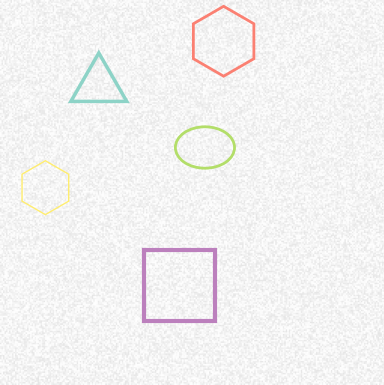[{"shape": "triangle", "thickness": 2.5, "radius": 0.42, "center": [0.257, 0.779]}, {"shape": "hexagon", "thickness": 2, "radius": 0.45, "center": [0.581, 0.893]}, {"shape": "oval", "thickness": 2, "radius": 0.38, "center": [0.532, 0.617]}, {"shape": "square", "thickness": 3, "radius": 0.46, "center": [0.466, 0.259]}, {"shape": "hexagon", "thickness": 1, "radius": 0.35, "center": [0.118, 0.512]}]